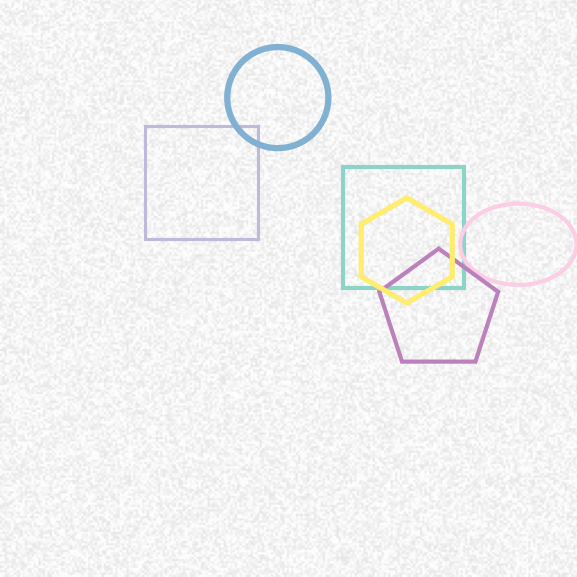[{"shape": "square", "thickness": 2, "radius": 0.52, "center": [0.698, 0.606]}, {"shape": "square", "thickness": 1.5, "radius": 0.49, "center": [0.349, 0.683]}, {"shape": "circle", "thickness": 3, "radius": 0.44, "center": [0.481, 0.83]}, {"shape": "oval", "thickness": 2, "radius": 0.5, "center": [0.898, 0.576]}, {"shape": "pentagon", "thickness": 2, "radius": 0.54, "center": [0.76, 0.46]}, {"shape": "hexagon", "thickness": 2.5, "radius": 0.46, "center": [0.704, 0.565]}]